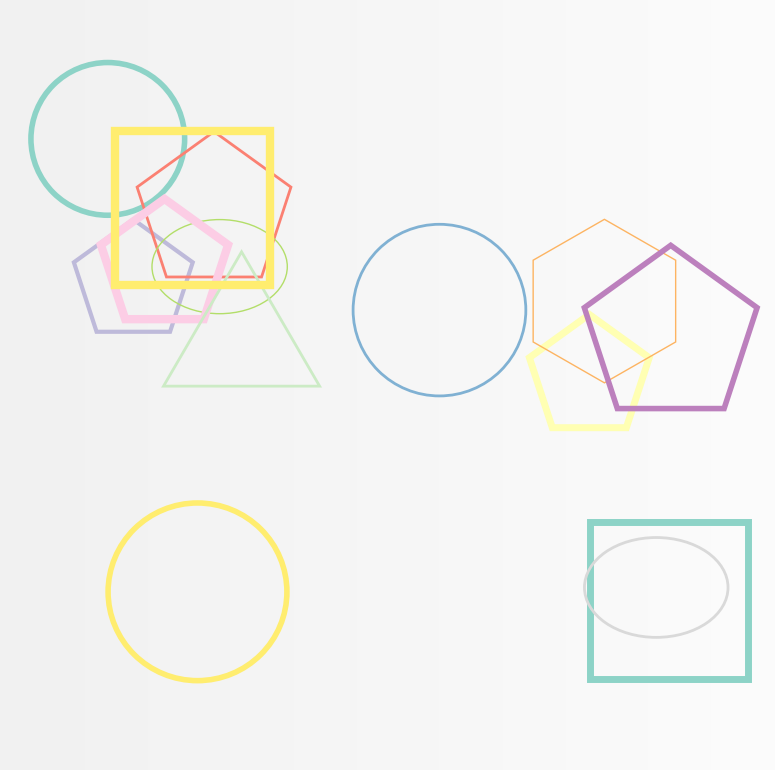[{"shape": "square", "thickness": 2.5, "radius": 0.51, "center": [0.864, 0.22]}, {"shape": "circle", "thickness": 2, "radius": 0.5, "center": [0.139, 0.82]}, {"shape": "pentagon", "thickness": 2.5, "radius": 0.41, "center": [0.76, 0.51]}, {"shape": "pentagon", "thickness": 1.5, "radius": 0.4, "center": [0.172, 0.634]}, {"shape": "pentagon", "thickness": 1, "radius": 0.52, "center": [0.276, 0.725]}, {"shape": "circle", "thickness": 1, "radius": 0.56, "center": [0.567, 0.597]}, {"shape": "hexagon", "thickness": 0.5, "radius": 0.53, "center": [0.78, 0.609]}, {"shape": "oval", "thickness": 0.5, "radius": 0.44, "center": [0.283, 0.654]}, {"shape": "pentagon", "thickness": 3, "radius": 0.43, "center": [0.212, 0.655]}, {"shape": "oval", "thickness": 1, "radius": 0.46, "center": [0.847, 0.237]}, {"shape": "pentagon", "thickness": 2, "radius": 0.59, "center": [0.865, 0.564]}, {"shape": "triangle", "thickness": 1, "radius": 0.58, "center": [0.312, 0.557]}, {"shape": "circle", "thickness": 2, "radius": 0.58, "center": [0.255, 0.231]}, {"shape": "square", "thickness": 3, "radius": 0.5, "center": [0.248, 0.73]}]